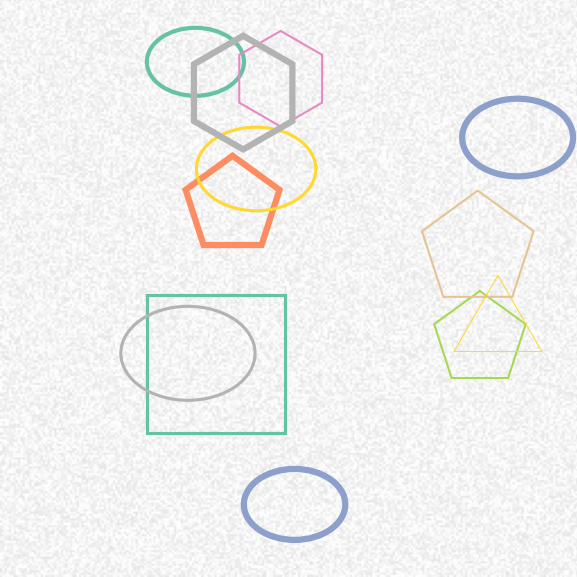[{"shape": "oval", "thickness": 2, "radius": 0.42, "center": [0.338, 0.892]}, {"shape": "square", "thickness": 1.5, "radius": 0.6, "center": [0.374, 0.369]}, {"shape": "pentagon", "thickness": 3, "radius": 0.43, "center": [0.403, 0.644]}, {"shape": "oval", "thickness": 3, "radius": 0.48, "center": [0.896, 0.761]}, {"shape": "oval", "thickness": 3, "radius": 0.44, "center": [0.51, 0.126]}, {"shape": "hexagon", "thickness": 1, "radius": 0.41, "center": [0.486, 0.863]}, {"shape": "pentagon", "thickness": 1, "radius": 0.42, "center": [0.831, 0.412]}, {"shape": "triangle", "thickness": 0.5, "radius": 0.44, "center": [0.862, 0.434]}, {"shape": "oval", "thickness": 1.5, "radius": 0.52, "center": [0.444, 0.707]}, {"shape": "pentagon", "thickness": 1, "radius": 0.51, "center": [0.827, 0.567]}, {"shape": "oval", "thickness": 1.5, "radius": 0.58, "center": [0.325, 0.387]}, {"shape": "hexagon", "thickness": 3, "radius": 0.49, "center": [0.421, 0.839]}]